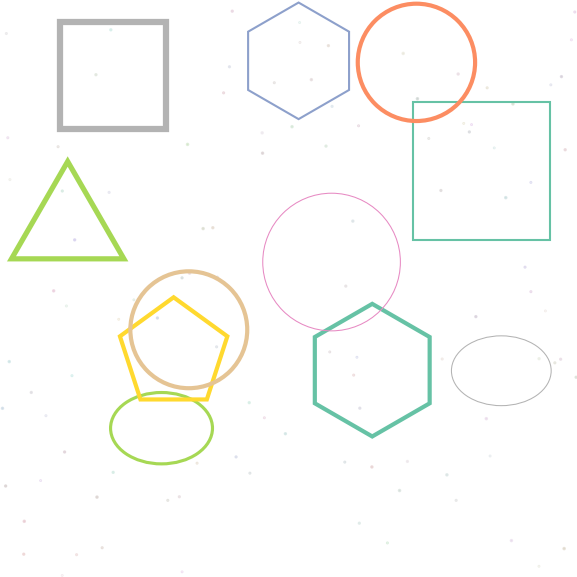[{"shape": "hexagon", "thickness": 2, "radius": 0.57, "center": [0.645, 0.358]}, {"shape": "square", "thickness": 1, "radius": 0.6, "center": [0.834, 0.704]}, {"shape": "circle", "thickness": 2, "radius": 0.51, "center": [0.721, 0.891]}, {"shape": "hexagon", "thickness": 1, "radius": 0.5, "center": [0.517, 0.894]}, {"shape": "circle", "thickness": 0.5, "radius": 0.6, "center": [0.574, 0.545]}, {"shape": "triangle", "thickness": 2.5, "radius": 0.56, "center": [0.117, 0.607]}, {"shape": "oval", "thickness": 1.5, "radius": 0.44, "center": [0.28, 0.258]}, {"shape": "pentagon", "thickness": 2, "radius": 0.49, "center": [0.301, 0.387]}, {"shape": "circle", "thickness": 2, "radius": 0.51, "center": [0.327, 0.428]}, {"shape": "square", "thickness": 3, "radius": 0.46, "center": [0.195, 0.868]}, {"shape": "oval", "thickness": 0.5, "radius": 0.43, "center": [0.868, 0.357]}]